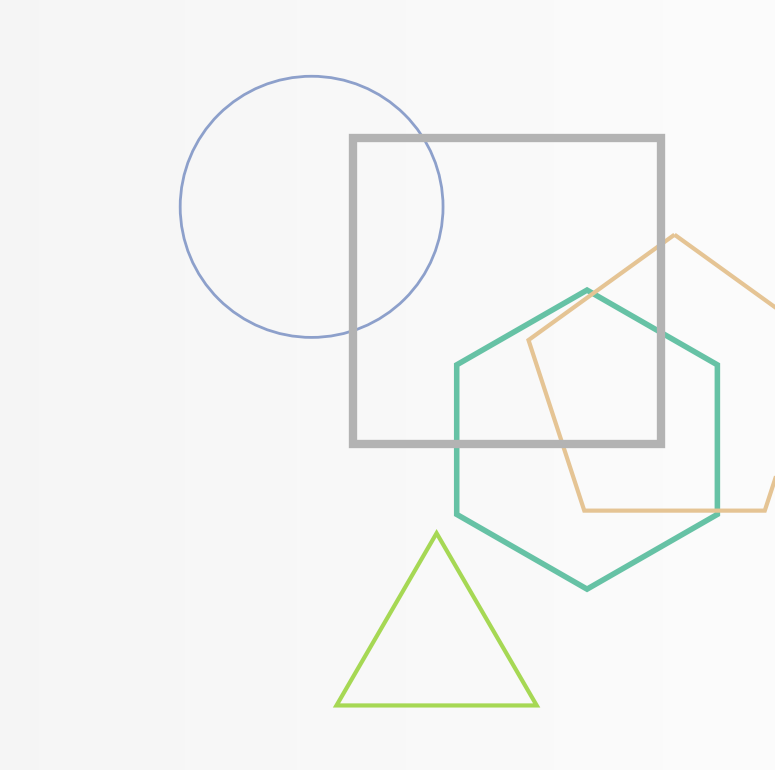[{"shape": "hexagon", "thickness": 2, "radius": 0.97, "center": [0.757, 0.429]}, {"shape": "circle", "thickness": 1, "radius": 0.85, "center": [0.402, 0.731]}, {"shape": "triangle", "thickness": 1.5, "radius": 0.75, "center": [0.563, 0.158]}, {"shape": "pentagon", "thickness": 1.5, "radius": 0.99, "center": [0.87, 0.497]}, {"shape": "square", "thickness": 3, "radius": 0.99, "center": [0.655, 0.622]}]